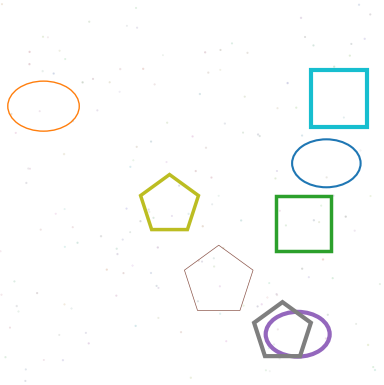[{"shape": "oval", "thickness": 1.5, "radius": 0.44, "center": [0.848, 0.576]}, {"shape": "oval", "thickness": 1, "radius": 0.46, "center": [0.113, 0.724]}, {"shape": "square", "thickness": 2.5, "radius": 0.36, "center": [0.789, 0.42]}, {"shape": "oval", "thickness": 3, "radius": 0.42, "center": [0.773, 0.132]}, {"shape": "pentagon", "thickness": 0.5, "radius": 0.47, "center": [0.568, 0.269]}, {"shape": "pentagon", "thickness": 3, "radius": 0.39, "center": [0.734, 0.138]}, {"shape": "pentagon", "thickness": 2.5, "radius": 0.4, "center": [0.44, 0.468]}, {"shape": "square", "thickness": 3, "radius": 0.37, "center": [0.88, 0.743]}]